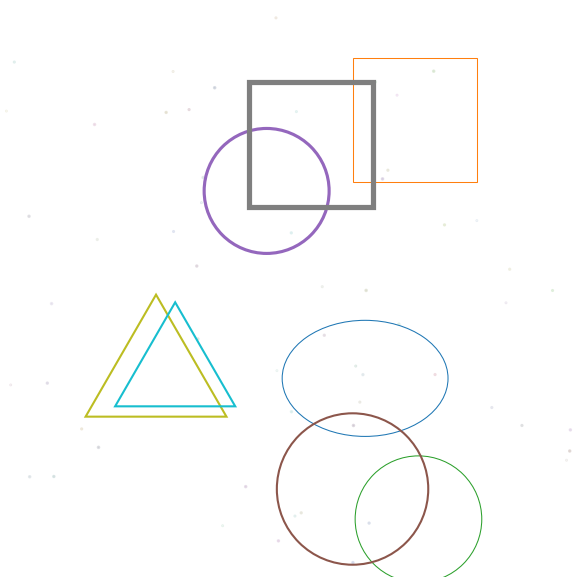[{"shape": "oval", "thickness": 0.5, "radius": 0.72, "center": [0.632, 0.344]}, {"shape": "square", "thickness": 0.5, "radius": 0.54, "center": [0.719, 0.792]}, {"shape": "circle", "thickness": 0.5, "radius": 0.55, "center": [0.725, 0.1]}, {"shape": "circle", "thickness": 1.5, "radius": 0.54, "center": [0.462, 0.669]}, {"shape": "circle", "thickness": 1, "radius": 0.66, "center": [0.61, 0.152]}, {"shape": "square", "thickness": 2.5, "radius": 0.54, "center": [0.539, 0.749]}, {"shape": "triangle", "thickness": 1, "radius": 0.7, "center": [0.27, 0.348]}, {"shape": "triangle", "thickness": 1, "radius": 0.6, "center": [0.303, 0.356]}]